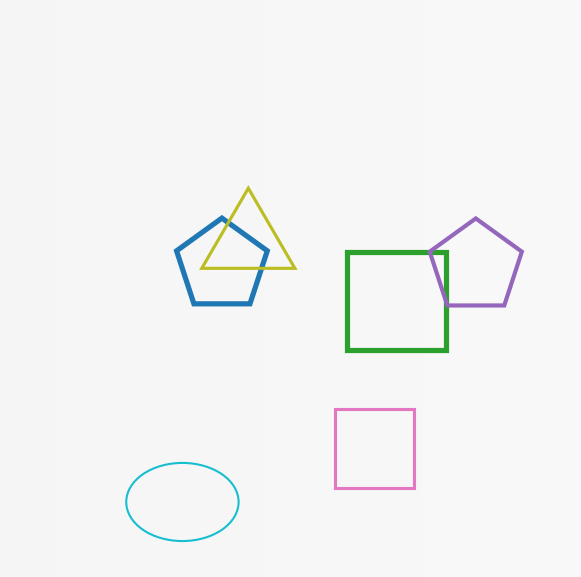[{"shape": "pentagon", "thickness": 2.5, "radius": 0.41, "center": [0.382, 0.539]}, {"shape": "square", "thickness": 2.5, "radius": 0.43, "center": [0.682, 0.478]}, {"shape": "pentagon", "thickness": 2, "radius": 0.42, "center": [0.819, 0.538]}, {"shape": "square", "thickness": 1.5, "radius": 0.34, "center": [0.645, 0.223]}, {"shape": "triangle", "thickness": 1.5, "radius": 0.46, "center": [0.427, 0.581]}, {"shape": "oval", "thickness": 1, "radius": 0.48, "center": [0.314, 0.13]}]